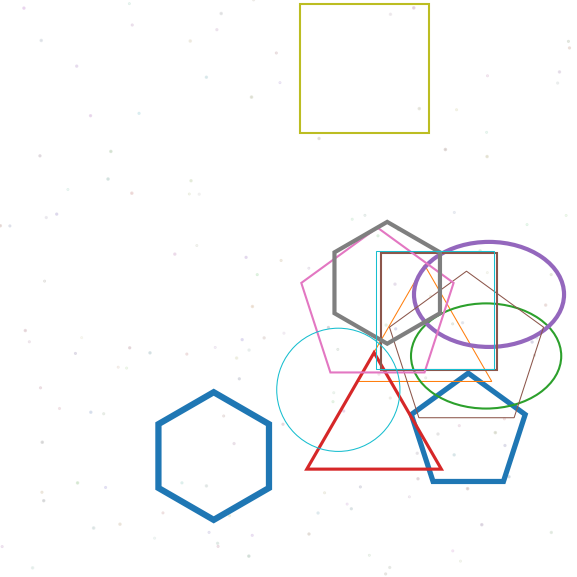[{"shape": "hexagon", "thickness": 3, "radius": 0.55, "center": [0.37, 0.209]}, {"shape": "pentagon", "thickness": 2.5, "radius": 0.52, "center": [0.811, 0.249]}, {"shape": "triangle", "thickness": 0.5, "radius": 0.67, "center": [0.735, 0.406]}, {"shape": "oval", "thickness": 1, "radius": 0.65, "center": [0.842, 0.383]}, {"shape": "triangle", "thickness": 1.5, "radius": 0.67, "center": [0.648, 0.254]}, {"shape": "oval", "thickness": 2, "radius": 0.65, "center": [0.847, 0.489]}, {"shape": "pentagon", "thickness": 0.5, "radius": 0.7, "center": [0.808, 0.389]}, {"shape": "square", "thickness": 1, "radius": 0.5, "center": [0.76, 0.46]}, {"shape": "pentagon", "thickness": 1, "radius": 0.69, "center": [0.654, 0.466]}, {"shape": "hexagon", "thickness": 2, "radius": 0.53, "center": [0.671, 0.509]}, {"shape": "square", "thickness": 1, "radius": 0.56, "center": [0.632, 0.88]}, {"shape": "circle", "thickness": 0.5, "radius": 0.53, "center": [0.586, 0.324]}, {"shape": "square", "thickness": 0.5, "radius": 0.51, "center": [0.753, 0.462]}]